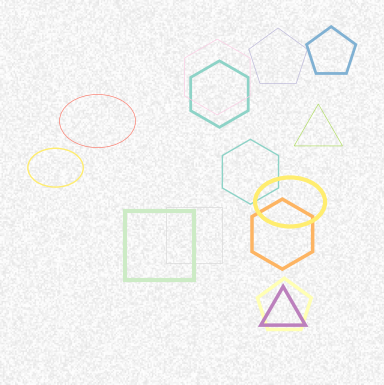[{"shape": "hexagon", "thickness": 1, "radius": 0.42, "center": [0.65, 0.554]}, {"shape": "hexagon", "thickness": 2, "radius": 0.43, "center": [0.57, 0.756]}, {"shape": "pentagon", "thickness": 2.5, "radius": 0.37, "center": [0.739, 0.204]}, {"shape": "pentagon", "thickness": 0.5, "radius": 0.4, "center": [0.722, 0.847]}, {"shape": "oval", "thickness": 0.5, "radius": 0.49, "center": [0.253, 0.686]}, {"shape": "pentagon", "thickness": 2, "radius": 0.34, "center": [0.86, 0.864]}, {"shape": "hexagon", "thickness": 2.5, "radius": 0.45, "center": [0.733, 0.392]}, {"shape": "triangle", "thickness": 0.5, "radius": 0.36, "center": [0.827, 0.657]}, {"shape": "hexagon", "thickness": 0.5, "radius": 0.49, "center": [0.564, 0.8]}, {"shape": "square", "thickness": 0.5, "radius": 0.36, "center": [0.504, 0.389]}, {"shape": "triangle", "thickness": 2.5, "radius": 0.33, "center": [0.735, 0.189]}, {"shape": "square", "thickness": 3, "radius": 0.45, "center": [0.415, 0.362]}, {"shape": "oval", "thickness": 1, "radius": 0.36, "center": [0.144, 0.564]}, {"shape": "oval", "thickness": 3, "radius": 0.45, "center": [0.753, 0.475]}]